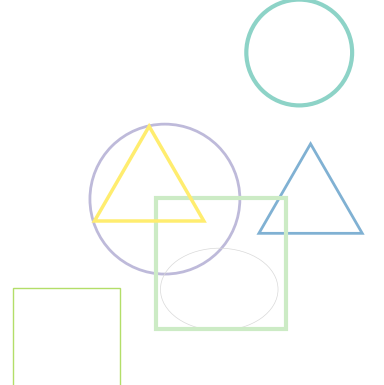[{"shape": "circle", "thickness": 3, "radius": 0.69, "center": [0.777, 0.864]}, {"shape": "circle", "thickness": 2, "radius": 0.97, "center": [0.428, 0.483]}, {"shape": "triangle", "thickness": 2, "radius": 0.77, "center": [0.807, 0.471]}, {"shape": "square", "thickness": 1, "radius": 0.69, "center": [0.173, 0.112]}, {"shape": "oval", "thickness": 0.5, "radius": 0.76, "center": [0.569, 0.248]}, {"shape": "square", "thickness": 3, "radius": 0.85, "center": [0.574, 0.315]}, {"shape": "triangle", "thickness": 2.5, "radius": 0.82, "center": [0.387, 0.508]}]